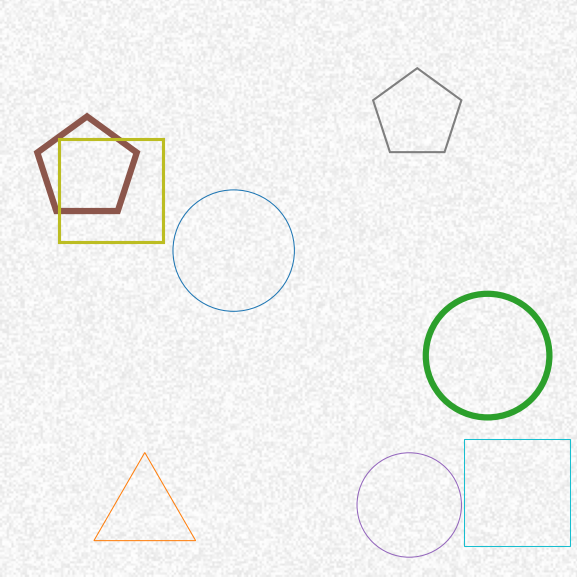[{"shape": "circle", "thickness": 0.5, "radius": 0.53, "center": [0.405, 0.565]}, {"shape": "triangle", "thickness": 0.5, "radius": 0.51, "center": [0.251, 0.114]}, {"shape": "circle", "thickness": 3, "radius": 0.54, "center": [0.844, 0.383]}, {"shape": "circle", "thickness": 0.5, "radius": 0.45, "center": [0.709, 0.125]}, {"shape": "pentagon", "thickness": 3, "radius": 0.45, "center": [0.151, 0.707]}, {"shape": "pentagon", "thickness": 1, "radius": 0.4, "center": [0.722, 0.801]}, {"shape": "square", "thickness": 1.5, "radius": 0.45, "center": [0.192, 0.669]}, {"shape": "square", "thickness": 0.5, "radius": 0.46, "center": [0.896, 0.146]}]